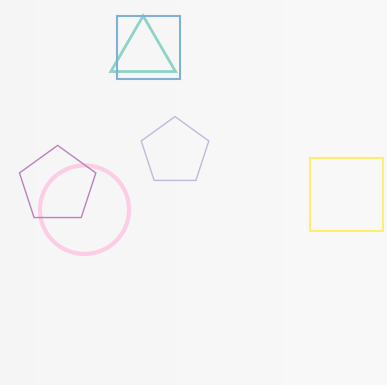[{"shape": "triangle", "thickness": 2, "radius": 0.48, "center": [0.369, 0.862]}, {"shape": "pentagon", "thickness": 1, "radius": 0.46, "center": [0.452, 0.606]}, {"shape": "square", "thickness": 1.5, "radius": 0.41, "center": [0.384, 0.876]}, {"shape": "circle", "thickness": 3, "radius": 0.57, "center": [0.218, 0.455]}, {"shape": "pentagon", "thickness": 1, "radius": 0.52, "center": [0.149, 0.519]}, {"shape": "square", "thickness": 1.5, "radius": 0.47, "center": [0.894, 0.495]}]